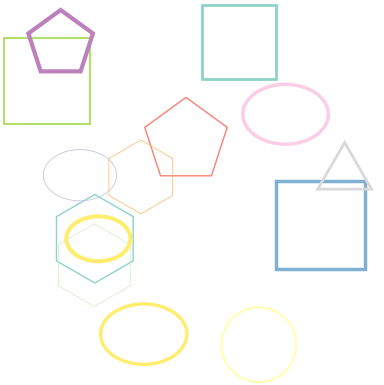[{"shape": "square", "thickness": 2, "radius": 0.48, "center": [0.62, 0.891]}, {"shape": "hexagon", "thickness": 1, "radius": 0.58, "center": [0.246, 0.38]}, {"shape": "circle", "thickness": 1.5, "radius": 0.49, "center": [0.672, 0.105]}, {"shape": "oval", "thickness": 0.5, "radius": 0.48, "center": [0.208, 0.545]}, {"shape": "pentagon", "thickness": 1, "radius": 0.56, "center": [0.483, 0.634]}, {"shape": "square", "thickness": 2.5, "radius": 0.58, "center": [0.832, 0.416]}, {"shape": "hexagon", "thickness": 0.5, "radius": 0.48, "center": [0.366, 0.54]}, {"shape": "square", "thickness": 1.5, "radius": 0.56, "center": [0.122, 0.789]}, {"shape": "oval", "thickness": 2.5, "radius": 0.56, "center": [0.742, 0.703]}, {"shape": "triangle", "thickness": 2, "radius": 0.4, "center": [0.895, 0.549]}, {"shape": "pentagon", "thickness": 3, "radius": 0.44, "center": [0.158, 0.886]}, {"shape": "hexagon", "thickness": 0.5, "radius": 0.54, "center": [0.245, 0.311]}, {"shape": "oval", "thickness": 2.5, "radius": 0.56, "center": [0.373, 0.132]}, {"shape": "oval", "thickness": 3, "radius": 0.42, "center": [0.256, 0.38]}]